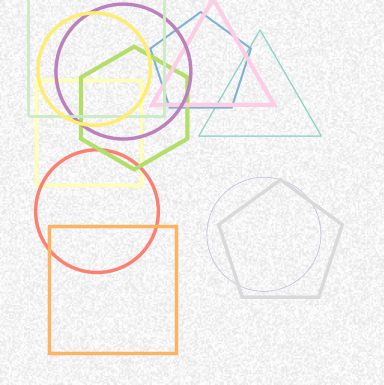[{"shape": "triangle", "thickness": 1, "radius": 0.92, "center": [0.676, 0.738]}, {"shape": "square", "thickness": 2.5, "radius": 0.68, "center": [0.229, 0.656]}, {"shape": "circle", "thickness": 0.5, "radius": 0.74, "center": [0.685, 0.391]}, {"shape": "circle", "thickness": 2.5, "radius": 0.8, "center": [0.252, 0.452]}, {"shape": "pentagon", "thickness": 1.5, "radius": 0.69, "center": [0.521, 0.831]}, {"shape": "square", "thickness": 2.5, "radius": 0.83, "center": [0.293, 0.247]}, {"shape": "hexagon", "thickness": 3, "radius": 0.8, "center": [0.349, 0.719]}, {"shape": "triangle", "thickness": 3, "radius": 0.92, "center": [0.554, 0.819]}, {"shape": "pentagon", "thickness": 2.5, "radius": 0.84, "center": [0.729, 0.365]}, {"shape": "circle", "thickness": 2.5, "radius": 0.88, "center": [0.32, 0.814]}, {"shape": "square", "thickness": 2, "radius": 0.88, "center": [0.249, 0.876]}, {"shape": "circle", "thickness": 2.5, "radius": 0.73, "center": [0.245, 0.82]}]